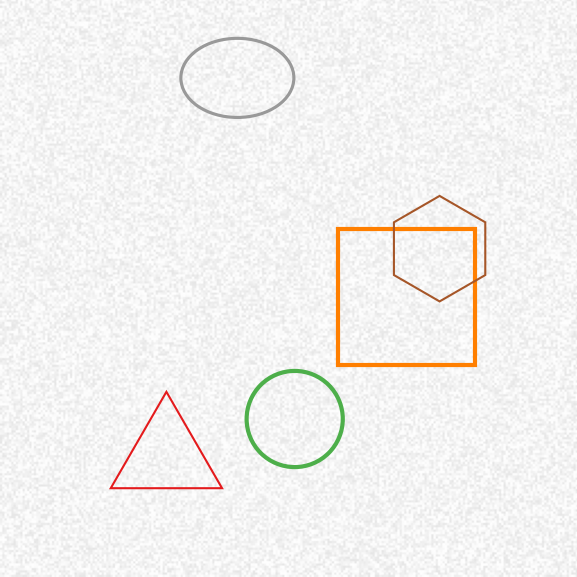[{"shape": "triangle", "thickness": 1, "radius": 0.56, "center": [0.288, 0.209]}, {"shape": "circle", "thickness": 2, "radius": 0.42, "center": [0.51, 0.274]}, {"shape": "square", "thickness": 2, "radius": 0.59, "center": [0.704, 0.485]}, {"shape": "hexagon", "thickness": 1, "radius": 0.46, "center": [0.761, 0.569]}, {"shape": "oval", "thickness": 1.5, "radius": 0.49, "center": [0.411, 0.864]}]